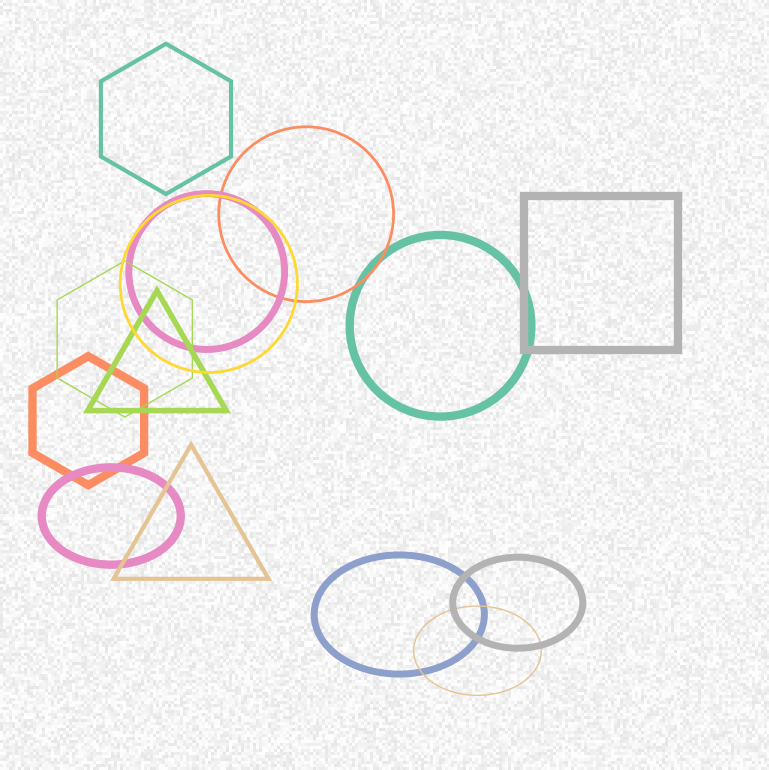[{"shape": "hexagon", "thickness": 1.5, "radius": 0.49, "center": [0.216, 0.846]}, {"shape": "circle", "thickness": 3, "radius": 0.59, "center": [0.572, 0.577]}, {"shape": "hexagon", "thickness": 3, "radius": 0.42, "center": [0.115, 0.454]}, {"shape": "circle", "thickness": 1, "radius": 0.57, "center": [0.398, 0.722]}, {"shape": "oval", "thickness": 2.5, "radius": 0.55, "center": [0.519, 0.202]}, {"shape": "circle", "thickness": 2.5, "radius": 0.51, "center": [0.268, 0.647]}, {"shape": "oval", "thickness": 3, "radius": 0.45, "center": [0.144, 0.33]}, {"shape": "triangle", "thickness": 2, "radius": 0.52, "center": [0.204, 0.519]}, {"shape": "hexagon", "thickness": 0.5, "radius": 0.51, "center": [0.162, 0.56]}, {"shape": "circle", "thickness": 1, "radius": 0.58, "center": [0.271, 0.631]}, {"shape": "oval", "thickness": 0.5, "radius": 0.41, "center": [0.62, 0.155]}, {"shape": "triangle", "thickness": 1.5, "radius": 0.58, "center": [0.248, 0.306]}, {"shape": "oval", "thickness": 2.5, "radius": 0.42, "center": [0.672, 0.217]}, {"shape": "square", "thickness": 3, "radius": 0.5, "center": [0.78, 0.645]}]